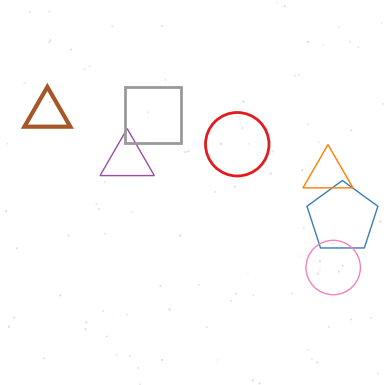[{"shape": "circle", "thickness": 2, "radius": 0.41, "center": [0.616, 0.625]}, {"shape": "pentagon", "thickness": 1, "radius": 0.48, "center": [0.889, 0.434]}, {"shape": "triangle", "thickness": 1, "radius": 0.41, "center": [0.33, 0.585]}, {"shape": "triangle", "thickness": 1, "radius": 0.37, "center": [0.852, 0.549]}, {"shape": "triangle", "thickness": 3, "radius": 0.34, "center": [0.123, 0.705]}, {"shape": "circle", "thickness": 1, "radius": 0.35, "center": [0.865, 0.305]}, {"shape": "square", "thickness": 2, "radius": 0.36, "center": [0.397, 0.702]}]